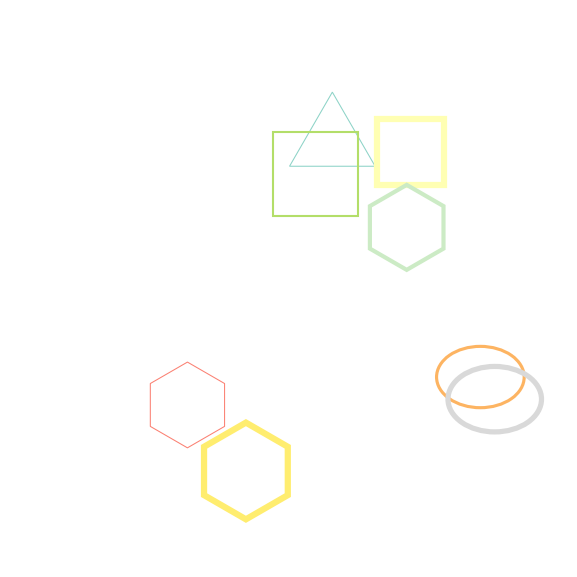[{"shape": "triangle", "thickness": 0.5, "radius": 0.43, "center": [0.575, 0.754]}, {"shape": "square", "thickness": 3, "radius": 0.29, "center": [0.71, 0.736]}, {"shape": "hexagon", "thickness": 0.5, "radius": 0.37, "center": [0.325, 0.298]}, {"shape": "oval", "thickness": 1.5, "radius": 0.38, "center": [0.832, 0.346]}, {"shape": "square", "thickness": 1, "radius": 0.36, "center": [0.546, 0.698]}, {"shape": "oval", "thickness": 2.5, "radius": 0.4, "center": [0.857, 0.308]}, {"shape": "hexagon", "thickness": 2, "radius": 0.37, "center": [0.704, 0.605]}, {"shape": "hexagon", "thickness": 3, "radius": 0.42, "center": [0.426, 0.184]}]